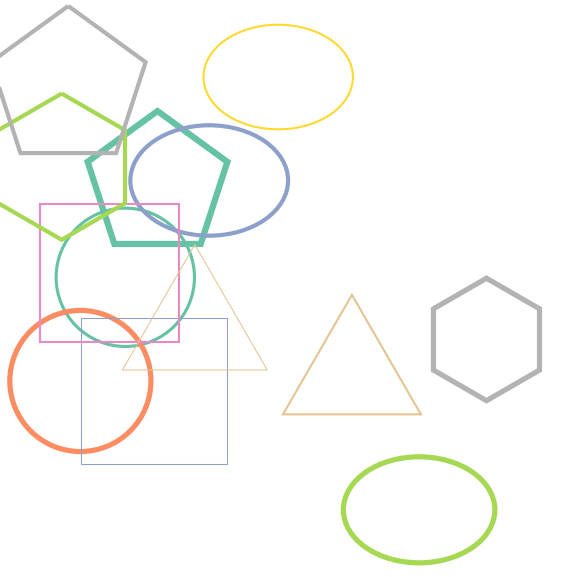[{"shape": "pentagon", "thickness": 3, "radius": 0.64, "center": [0.273, 0.68]}, {"shape": "circle", "thickness": 1.5, "radius": 0.6, "center": [0.217, 0.519]}, {"shape": "circle", "thickness": 2.5, "radius": 0.61, "center": [0.139, 0.339]}, {"shape": "oval", "thickness": 2, "radius": 0.68, "center": [0.362, 0.687]}, {"shape": "square", "thickness": 0.5, "radius": 0.63, "center": [0.266, 0.322]}, {"shape": "square", "thickness": 1, "radius": 0.6, "center": [0.19, 0.527]}, {"shape": "hexagon", "thickness": 2, "radius": 0.63, "center": [0.107, 0.711]}, {"shape": "oval", "thickness": 2.5, "radius": 0.66, "center": [0.726, 0.116]}, {"shape": "oval", "thickness": 1, "radius": 0.65, "center": [0.482, 0.866]}, {"shape": "triangle", "thickness": 1, "radius": 0.69, "center": [0.609, 0.351]}, {"shape": "triangle", "thickness": 0.5, "radius": 0.72, "center": [0.337, 0.431]}, {"shape": "pentagon", "thickness": 2, "radius": 0.7, "center": [0.118, 0.848]}, {"shape": "hexagon", "thickness": 2.5, "radius": 0.53, "center": [0.842, 0.411]}]